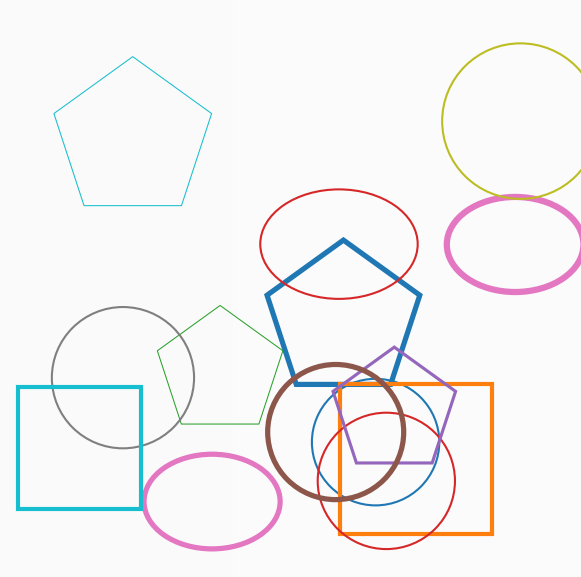[{"shape": "circle", "thickness": 1, "radius": 0.55, "center": [0.646, 0.234]}, {"shape": "pentagon", "thickness": 2.5, "radius": 0.69, "center": [0.591, 0.445]}, {"shape": "square", "thickness": 2, "radius": 0.65, "center": [0.716, 0.205]}, {"shape": "pentagon", "thickness": 0.5, "radius": 0.57, "center": [0.379, 0.357]}, {"shape": "circle", "thickness": 1, "radius": 0.59, "center": [0.665, 0.166]}, {"shape": "oval", "thickness": 1, "radius": 0.68, "center": [0.583, 0.576]}, {"shape": "pentagon", "thickness": 1.5, "radius": 0.55, "center": [0.678, 0.287]}, {"shape": "circle", "thickness": 2.5, "radius": 0.59, "center": [0.578, 0.251]}, {"shape": "oval", "thickness": 3, "radius": 0.59, "center": [0.886, 0.576]}, {"shape": "oval", "thickness": 2.5, "radius": 0.59, "center": [0.365, 0.131]}, {"shape": "circle", "thickness": 1, "radius": 0.61, "center": [0.212, 0.345]}, {"shape": "circle", "thickness": 1, "radius": 0.67, "center": [0.895, 0.789]}, {"shape": "pentagon", "thickness": 0.5, "radius": 0.71, "center": [0.228, 0.758]}, {"shape": "square", "thickness": 2, "radius": 0.53, "center": [0.137, 0.223]}]